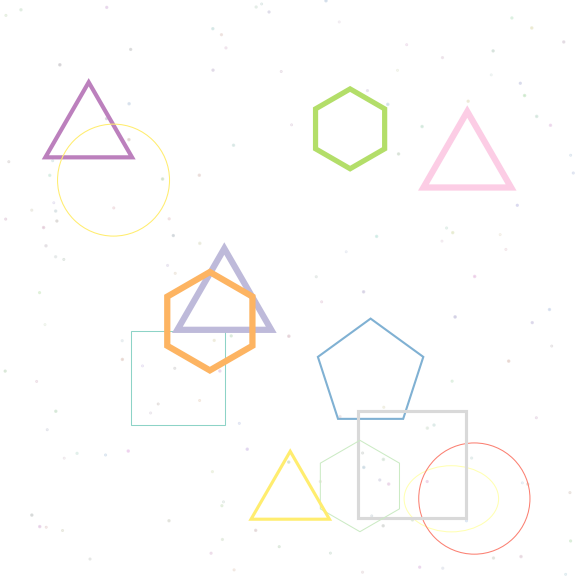[{"shape": "square", "thickness": 0.5, "radius": 0.41, "center": [0.309, 0.345]}, {"shape": "oval", "thickness": 0.5, "radius": 0.41, "center": [0.782, 0.135]}, {"shape": "triangle", "thickness": 3, "radius": 0.47, "center": [0.388, 0.475]}, {"shape": "circle", "thickness": 0.5, "radius": 0.48, "center": [0.821, 0.136]}, {"shape": "pentagon", "thickness": 1, "radius": 0.48, "center": [0.642, 0.351]}, {"shape": "hexagon", "thickness": 3, "radius": 0.43, "center": [0.363, 0.443]}, {"shape": "hexagon", "thickness": 2.5, "radius": 0.35, "center": [0.606, 0.776]}, {"shape": "triangle", "thickness": 3, "radius": 0.44, "center": [0.809, 0.718]}, {"shape": "square", "thickness": 1.5, "radius": 0.47, "center": [0.713, 0.195]}, {"shape": "triangle", "thickness": 2, "radius": 0.43, "center": [0.154, 0.77]}, {"shape": "hexagon", "thickness": 0.5, "radius": 0.4, "center": [0.623, 0.158]}, {"shape": "circle", "thickness": 0.5, "radius": 0.48, "center": [0.197, 0.687]}, {"shape": "triangle", "thickness": 1.5, "radius": 0.39, "center": [0.503, 0.139]}]